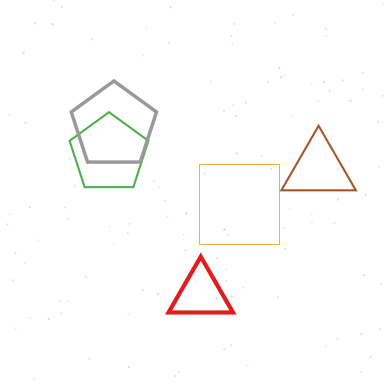[{"shape": "triangle", "thickness": 3, "radius": 0.48, "center": [0.521, 0.237]}, {"shape": "pentagon", "thickness": 1.5, "radius": 0.54, "center": [0.283, 0.601]}, {"shape": "square", "thickness": 0.5, "radius": 0.52, "center": [0.62, 0.47]}, {"shape": "triangle", "thickness": 1.5, "radius": 0.56, "center": [0.828, 0.562]}, {"shape": "pentagon", "thickness": 2.5, "radius": 0.58, "center": [0.296, 0.673]}]